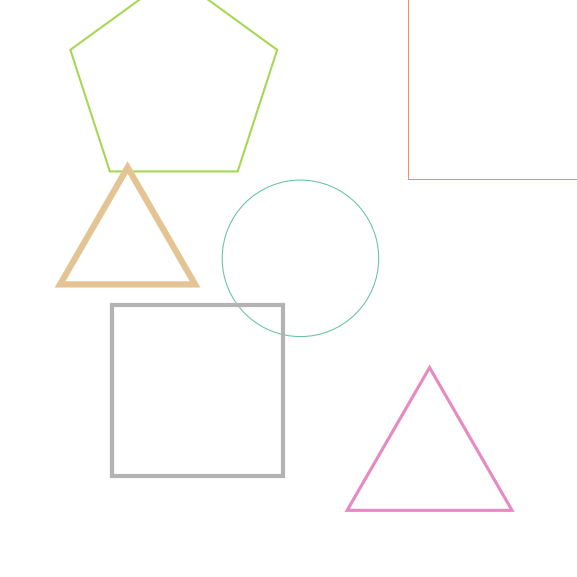[{"shape": "circle", "thickness": 0.5, "radius": 0.68, "center": [0.52, 0.552]}, {"shape": "square", "thickness": 0.5, "radius": 0.89, "center": [0.886, 0.868]}, {"shape": "triangle", "thickness": 1.5, "radius": 0.82, "center": [0.744, 0.198]}, {"shape": "pentagon", "thickness": 1, "radius": 0.94, "center": [0.301, 0.855]}, {"shape": "triangle", "thickness": 3, "radius": 0.68, "center": [0.221, 0.574]}, {"shape": "square", "thickness": 2, "radius": 0.74, "center": [0.341, 0.324]}]